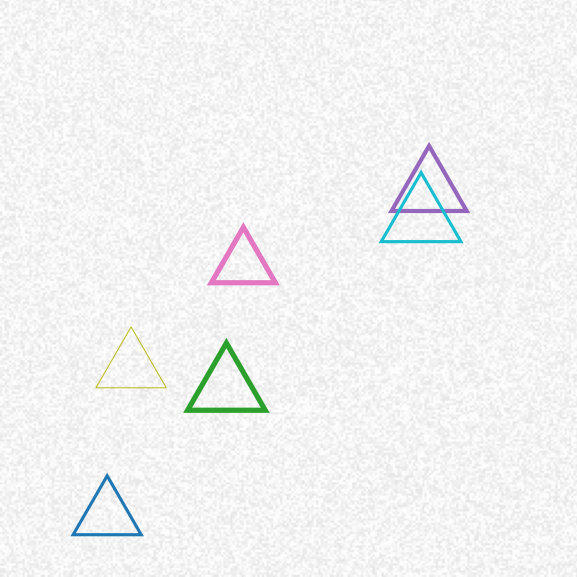[{"shape": "triangle", "thickness": 1.5, "radius": 0.34, "center": [0.186, 0.107]}, {"shape": "triangle", "thickness": 2.5, "radius": 0.39, "center": [0.392, 0.328]}, {"shape": "triangle", "thickness": 2, "radius": 0.38, "center": [0.743, 0.671]}, {"shape": "triangle", "thickness": 2.5, "radius": 0.32, "center": [0.421, 0.542]}, {"shape": "triangle", "thickness": 0.5, "radius": 0.35, "center": [0.227, 0.363]}, {"shape": "triangle", "thickness": 1.5, "radius": 0.4, "center": [0.729, 0.621]}]